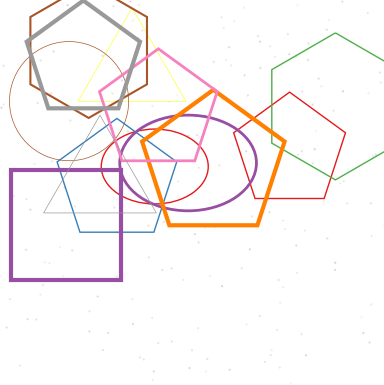[{"shape": "oval", "thickness": 1, "radius": 0.69, "center": [0.402, 0.567]}, {"shape": "pentagon", "thickness": 1, "radius": 0.76, "center": [0.752, 0.608]}, {"shape": "pentagon", "thickness": 1, "radius": 0.82, "center": [0.304, 0.529]}, {"shape": "hexagon", "thickness": 1, "radius": 0.95, "center": [0.871, 0.724]}, {"shape": "oval", "thickness": 2, "radius": 0.89, "center": [0.489, 0.577]}, {"shape": "square", "thickness": 3, "radius": 0.71, "center": [0.171, 0.415]}, {"shape": "pentagon", "thickness": 3, "radius": 0.97, "center": [0.554, 0.572]}, {"shape": "triangle", "thickness": 0.5, "radius": 0.81, "center": [0.343, 0.817]}, {"shape": "circle", "thickness": 0.5, "radius": 0.77, "center": [0.179, 0.737]}, {"shape": "hexagon", "thickness": 1.5, "radius": 0.87, "center": [0.23, 0.868]}, {"shape": "pentagon", "thickness": 2, "radius": 0.8, "center": [0.411, 0.712]}, {"shape": "triangle", "thickness": 0.5, "radius": 0.85, "center": [0.26, 0.531]}, {"shape": "pentagon", "thickness": 3, "radius": 0.77, "center": [0.217, 0.844]}]